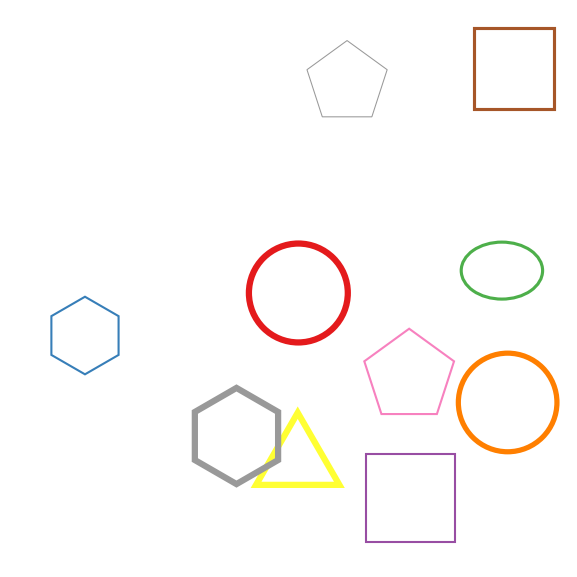[{"shape": "circle", "thickness": 3, "radius": 0.43, "center": [0.517, 0.492]}, {"shape": "hexagon", "thickness": 1, "radius": 0.34, "center": [0.147, 0.418]}, {"shape": "oval", "thickness": 1.5, "radius": 0.35, "center": [0.869, 0.531]}, {"shape": "square", "thickness": 1, "radius": 0.38, "center": [0.711, 0.137]}, {"shape": "circle", "thickness": 2.5, "radius": 0.43, "center": [0.879, 0.302]}, {"shape": "triangle", "thickness": 3, "radius": 0.42, "center": [0.516, 0.201]}, {"shape": "square", "thickness": 1.5, "radius": 0.35, "center": [0.89, 0.88]}, {"shape": "pentagon", "thickness": 1, "radius": 0.41, "center": [0.709, 0.348]}, {"shape": "pentagon", "thickness": 0.5, "radius": 0.36, "center": [0.601, 0.856]}, {"shape": "hexagon", "thickness": 3, "radius": 0.42, "center": [0.409, 0.244]}]